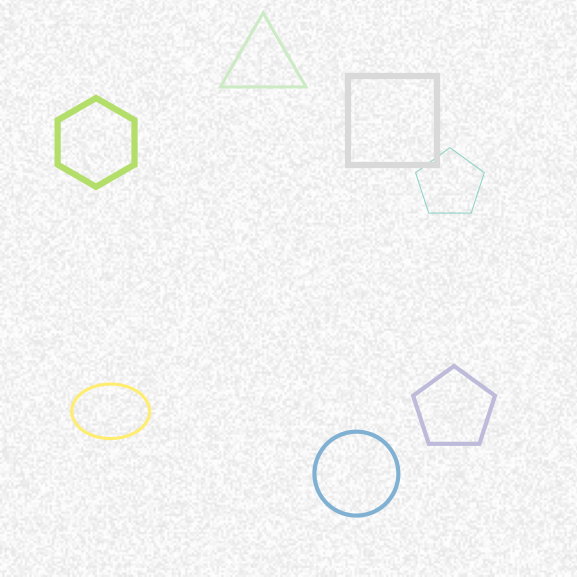[{"shape": "pentagon", "thickness": 0.5, "radius": 0.31, "center": [0.779, 0.681]}, {"shape": "pentagon", "thickness": 2, "radius": 0.37, "center": [0.786, 0.291]}, {"shape": "circle", "thickness": 2, "radius": 0.36, "center": [0.617, 0.179]}, {"shape": "hexagon", "thickness": 3, "radius": 0.38, "center": [0.166, 0.753]}, {"shape": "square", "thickness": 3, "radius": 0.39, "center": [0.679, 0.79]}, {"shape": "triangle", "thickness": 1.5, "radius": 0.43, "center": [0.456, 0.891]}, {"shape": "oval", "thickness": 1.5, "radius": 0.34, "center": [0.192, 0.287]}]